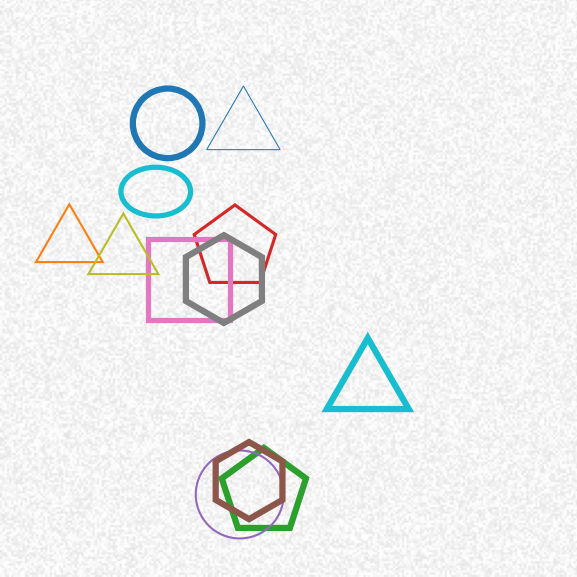[{"shape": "circle", "thickness": 3, "radius": 0.3, "center": [0.29, 0.786]}, {"shape": "triangle", "thickness": 0.5, "radius": 0.37, "center": [0.421, 0.777]}, {"shape": "triangle", "thickness": 1, "radius": 0.33, "center": [0.12, 0.579]}, {"shape": "pentagon", "thickness": 3, "radius": 0.38, "center": [0.457, 0.147]}, {"shape": "pentagon", "thickness": 1.5, "radius": 0.37, "center": [0.407, 0.57]}, {"shape": "circle", "thickness": 1, "radius": 0.38, "center": [0.415, 0.143]}, {"shape": "hexagon", "thickness": 3, "radius": 0.33, "center": [0.431, 0.167]}, {"shape": "square", "thickness": 2.5, "radius": 0.35, "center": [0.328, 0.515]}, {"shape": "hexagon", "thickness": 3, "radius": 0.38, "center": [0.388, 0.516]}, {"shape": "triangle", "thickness": 1, "radius": 0.35, "center": [0.214, 0.56]}, {"shape": "triangle", "thickness": 3, "radius": 0.41, "center": [0.637, 0.332]}, {"shape": "oval", "thickness": 2.5, "radius": 0.3, "center": [0.27, 0.667]}]